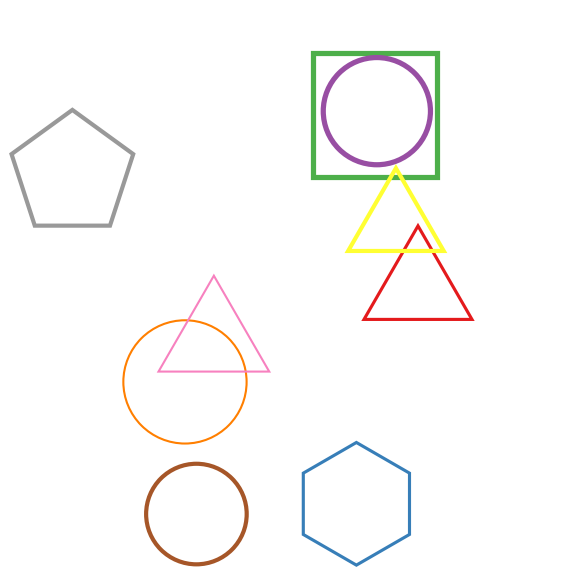[{"shape": "triangle", "thickness": 1.5, "radius": 0.54, "center": [0.724, 0.5]}, {"shape": "hexagon", "thickness": 1.5, "radius": 0.53, "center": [0.617, 0.127]}, {"shape": "square", "thickness": 2.5, "radius": 0.54, "center": [0.65, 0.8]}, {"shape": "circle", "thickness": 2.5, "radius": 0.46, "center": [0.653, 0.807]}, {"shape": "circle", "thickness": 1, "radius": 0.53, "center": [0.32, 0.338]}, {"shape": "triangle", "thickness": 2, "radius": 0.48, "center": [0.686, 0.612]}, {"shape": "circle", "thickness": 2, "radius": 0.44, "center": [0.34, 0.109]}, {"shape": "triangle", "thickness": 1, "radius": 0.55, "center": [0.37, 0.411]}, {"shape": "pentagon", "thickness": 2, "radius": 0.55, "center": [0.125, 0.698]}]